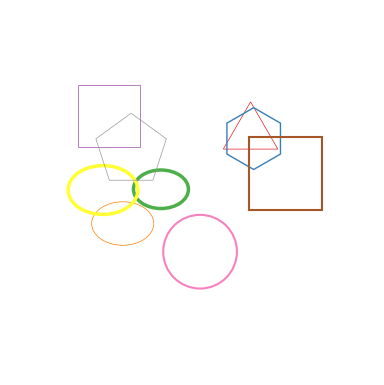[{"shape": "triangle", "thickness": 0.5, "radius": 0.41, "center": [0.651, 0.654]}, {"shape": "hexagon", "thickness": 1, "radius": 0.4, "center": [0.659, 0.64]}, {"shape": "oval", "thickness": 2.5, "radius": 0.36, "center": [0.418, 0.508]}, {"shape": "square", "thickness": 0.5, "radius": 0.4, "center": [0.283, 0.698]}, {"shape": "oval", "thickness": 0.5, "radius": 0.4, "center": [0.319, 0.419]}, {"shape": "oval", "thickness": 2.5, "radius": 0.45, "center": [0.268, 0.506]}, {"shape": "square", "thickness": 1.5, "radius": 0.47, "center": [0.741, 0.55]}, {"shape": "circle", "thickness": 1.5, "radius": 0.48, "center": [0.52, 0.346]}, {"shape": "pentagon", "thickness": 0.5, "radius": 0.48, "center": [0.341, 0.61]}]